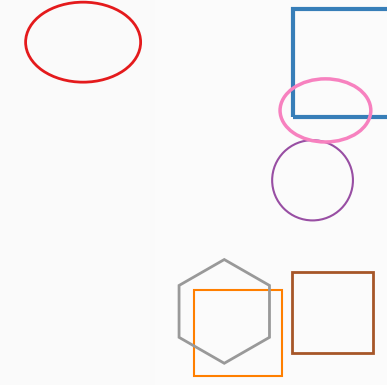[{"shape": "oval", "thickness": 2, "radius": 0.74, "center": [0.214, 0.89]}, {"shape": "square", "thickness": 3, "radius": 0.7, "center": [0.897, 0.835]}, {"shape": "circle", "thickness": 1.5, "radius": 0.52, "center": [0.807, 0.532]}, {"shape": "square", "thickness": 1.5, "radius": 0.56, "center": [0.614, 0.135]}, {"shape": "square", "thickness": 2, "radius": 0.53, "center": [0.858, 0.189]}, {"shape": "oval", "thickness": 2.5, "radius": 0.59, "center": [0.84, 0.713]}, {"shape": "hexagon", "thickness": 2, "radius": 0.67, "center": [0.579, 0.191]}]